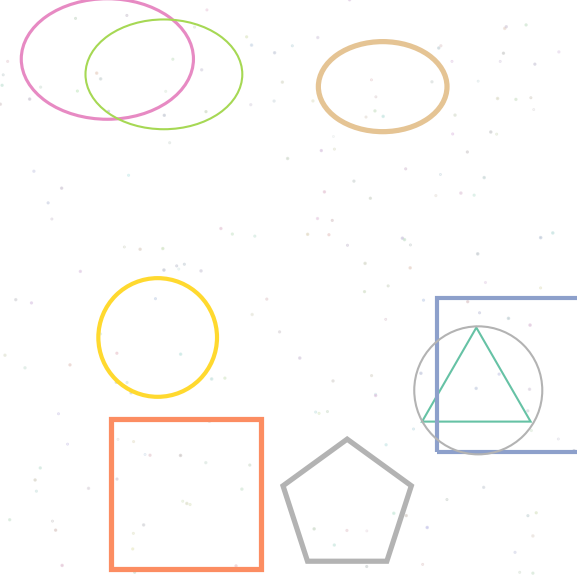[{"shape": "triangle", "thickness": 1, "radius": 0.54, "center": [0.825, 0.323]}, {"shape": "square", "thickness": 2.5, "radius": 0.65, "center": [0.322, 0.144]}, {"shape": "square", "thickness": 2, "radius": 0.67, "center": [0.89, 0.35]}, {"shape": "oval", "thickness": 1.5, "radius": 0.75, "center": [0.186, 0.897]}, {"shape": "oval", "thickness": 1, "radius": 0.68, "center": [0.284, 0.87]}, {"shape": "circle", "thickness": 2, "radius": 0.51, "center": [0.273, 0.415]}, {"shape": "oval", "thickness": 2.5, "radius": 0.56, "center": [0.663, 0.849]}, {"shape": "pentagon", "thickness": 2.5, "radius": 0.58, "center": [0.601, 0.122]}, {"shape": "circle", "thickness": 1, "radius": 0.55, "center": [0.828, 0.323]}]